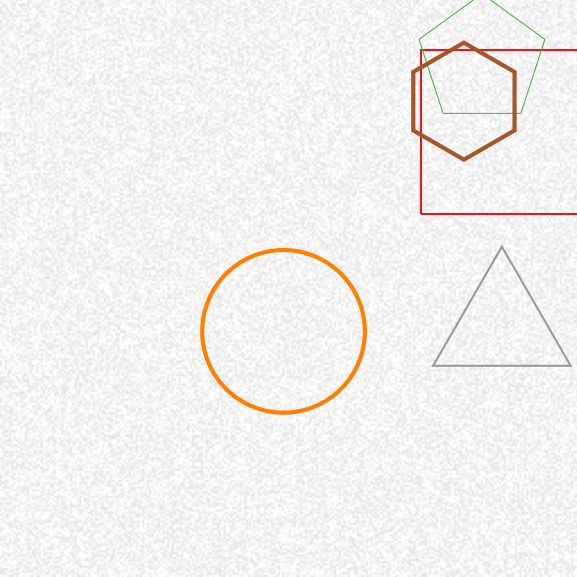[{"shape": "square", "thickness": 1, "radius": 0.71, "center": [0.87, 0.771]}, {"shape": "pentagon", "thickness": 0.5, "radius": 0.57, "center": [0.835, 0.895]}, {"shape": "circle", "thickness": 2, "radius": 0.7, "center": [0.491, 0.425]}, {"shape": "hexagon", "thickness": 2, "radius": 0.51, "center": [0.803, 0.824]}, {"shape": "triangle", "thickness": 1, "radius": 0.69, "center": [0.869, 0.435]}]